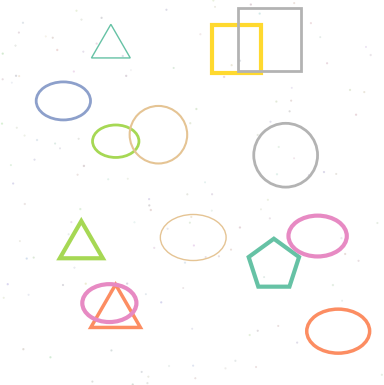[{"shape": "pentagon", "thickness": 3, "radius": 0.34, "center": [0.711, 0.311]}, {"shape": "triangle", "thickness": 1, "radius": 0.29, "center": [0.288, 0.879]}, {"shape": "triangle", "thickness": 2.5, "radius": 0.37, "center": [0.3, 0.187]}, {"shape": "oval", "thickness": 2.5, "radius": 0.41, "center": [0.878, 0.14]}, {"shape": "oval", "thickness": 2, "radius": 0.35, "center": [0.165, 0.738]}, {"shape": "oval", "thickness": 3, "radius": 0.35, "center": [0.284, 0.213]}, {"shape": "oval", "thickness": 3, "radius": 0.38, "center": [0.825, 0.387]}, {"shape": "oval", "thickness": 2, "radius": 0.3, "center": [0.301, 0.633]}, {"shape": "triangle", "thickness": 3, "radius": 0.32, "center": [0.211, 0.361]}, {"shape": "square", "thickness": 3, "radius": 0.31, "center": [0.614, 0.872]}, {"shape": "oval", "thickness": 1, "radius": 0.43, "center": [0.502, 0.383]}, {"shape": "circle", "thickness": 1.5, "radius": 0.37, "center": [0.411, 0.65]}, {"shape": "circle", "thickness": 2, "radius": 0.41, "center": [0.742, 0.597]}, {"shape": "square", "thickness": 2, "radius": 0.41, "center": [0.7, 0.898]}]